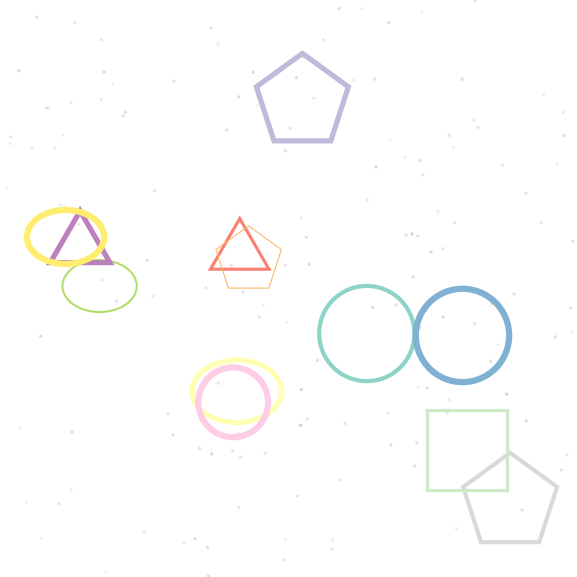[{"shape": "circle", "thickness": 2, "radius": 0.41, "center": [0.635, 0.422]}, {"shape": "oval", "thickness": 2.5, "radius": 0.39, "center": [0.41, 0.322]}, {"shape": "pentagon", "thickness": 2.5, "radius": 0.42, "center": [0.524, 0.823]}, {"shape": "triangle", "thickness": 1.5, "radius": 0.29, "center": [0.415, 0.562]}, {"shape": "circle", "thickness": 3, "radius": 0.4, "center": [0.801, 0.418]}, {"shape": "pentagon", "thickness": 0.5, "radius": 0.3, "center": [0.431, 0.548]}, {"shape": "oval", "thickness": 1, "radius": 0.32, "center": [0.172, 0.504]}, {"shape": "circle", "thickness": 3, "radius": 0.3, "center": [0.404, 0.302]}, {"shape": "pentagon", "thickness": 2, "radius": 0.43, "center": [0.883, 0.13]}, {"shape": "triangle", "thickness": 2.5, "radius": 0.3, "center": [0.139, 0.574]}, {"shape": "square", "thickness": 1.5, "radius": 0.35, "center": [0.808, 0.22]}, {"shape": "oval", "thickness": 3, "radius": 0.33, "center": [0.114, 0.589]}]